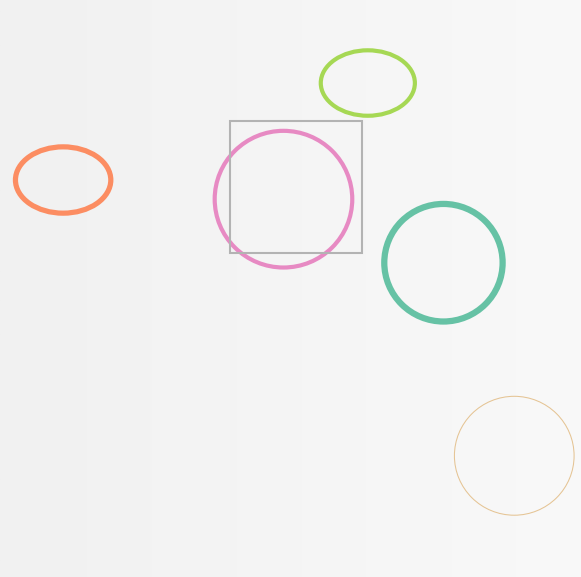[{"shape": "circle", "thickness": 3, "radius": 0.51, "center": [0.763, 0.544]}, {"shape": "oval", "thickness": 2.5, "radius": 0.41, "center": [0.109, 0.687]}, {"shape": "circle", "thickness": 2, "radius": 0.59, "center": [0.488, 0.654]}, {"shape": "oval", "thickness": 2, "radius": 0.4, "center": [0.633, 0.855]}, {"shape": "circle", "thickness": 0.5, "radius": 0.51, "center": [0.885, 0.21]}, {"shape": "square", "thickness": 1, "radius": 0.57, "center": [0.509, 0.675]}]